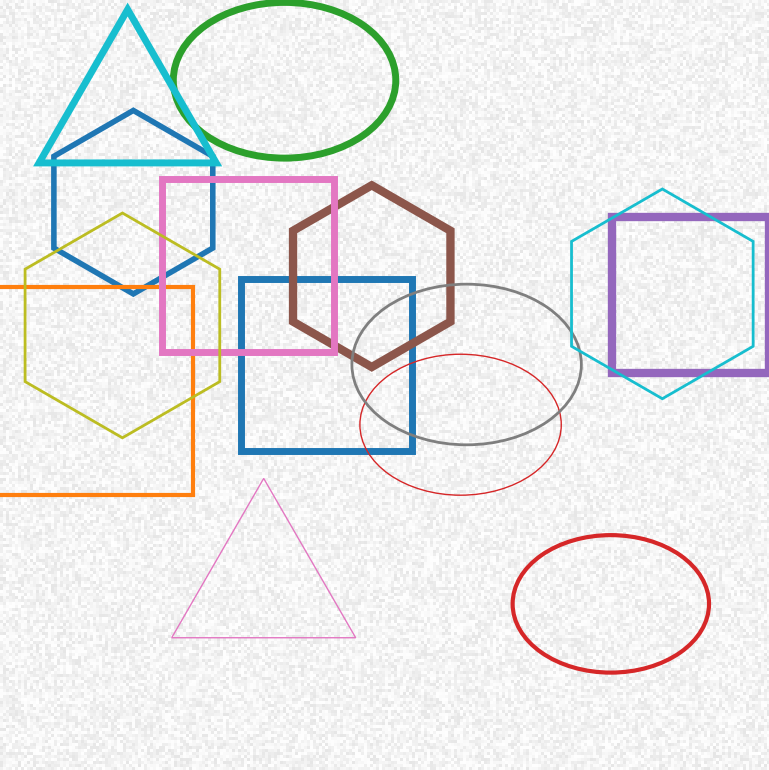[{"shape": "square", "thickness": 2.5, "radius": 0.56, "center": [0.424, 0.526]}, {"shape": "hexagon", "thickness": 2, "radius": 0.6, "center": [0.173, 0.737]}, {"shape": "square", "thickness": 1.5, "radius": 0.67, "center": [0.116, 0.493]}, {"shape": "oval", "thickness": 2.5, "radius": 0.72, "center": [0.37, 0.896]}, {"shape": "oval", "thickness": 0.5, "radius": 0.65, "center": [0.598, 0.448]}, {"shape": "oval", "thickness": 1.5, "radius": 0.64, "center": [0.793, 0.216]}, {"shape": "square", "thickness": 3, "radius": 0.51, "center": [0.897, 0.617]}, {"shape": "hexagon", "thickness": 3, "radius": 0.59, "center": [0.483, 0.641]}, {"shape": "triangle", "thickness": 0.5, "radius": 0.69, "center": [0.342, 0.241]}, {"shape": "square", "thickness": 2.5, "radius": 0.56, "center": [0.322, 0.655]}, {"shape": "oval", "thickness": 1, "radius": 0.75, "center": [0.606, 0.527]}, {"shape": "hexagon", "thickness": 1, "radius": 0.73, "center": [0.159, 0.577]}, {"shape": "triangle", "thickness": 2.5, "radius": 0.66, "center": [0.166, 0.855]}, {"shape": "hexagon", "thickness": 1, "radius": 0.68, "center": [0.86, 0.618]}]